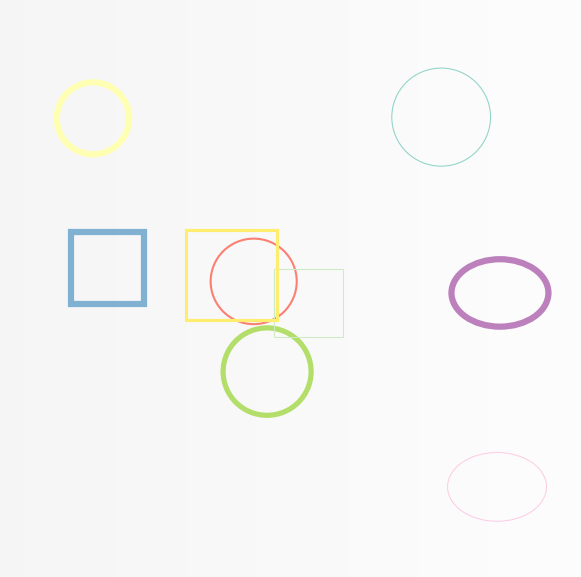[{"shape": "circle", "thickness": 0.5, "radius": 0.42, "center": [0.759, 0.796]}, {"shape": "circle", "thickness": 3, "radius": 0.31, "center": [0.16, 0.794]}, {"shape": "circle", "thickness": 1, "radius": 0.37, "center": [0.436, 0.512]}, {"shape": "square", "thickness": 3, "radius": 0.31, "center": [0.185, 0.535]}, {"shape": "circle", "thickness": 2.5, "radius": 0.38, "center": [0.46, 0.356]}, {"shape": "oval", "thickness": 0.5, "radius": 0.43, "center": [0.855, 0.156]}, {"shape": "oval", "thickness": 3, "radius": 0.42, "center": [0.86, 0.492]}, {"shape": "square", "thickness": 0.5, "radius": 0.3, "center": [0.531, 0.475]}, {"shape": "square", "thickness": 1.5, "radius": 0.39, "center": [0.398, 0.523]}]